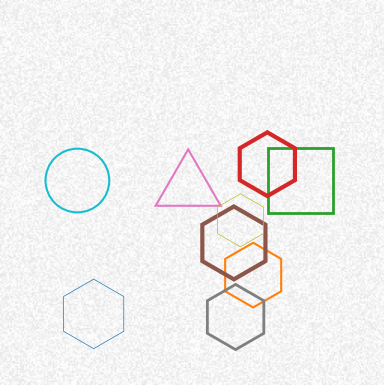[{"shape": "hexagon", "thickness": 0.5, "radius": 0.45, "center": [0.243, 0.185]}, {"shape": "hexagon", "thickness": 1.5, "radius": 0.42, "center": [0.658, 0.285]}, {"shape": "square", "thickness": 2, "radius": 0.42, "center": [0.78, 0.531]}, {"shape": "hexagon", "thickness": 3, "radius": 0.41, "center": [0.694, 0.574]}, {"shape": "hexagon", "thickness": 3, "radius": 0.47, "center": [0.608, 0.369]}, {"shape": "triangle", "thickness": 1.5, "radius": 0.49, "center": [0.489, 0.514]}, {"shape": "hexagon", "thickness": 2, "radius": 0.42, "center": [0.612, 0.177]}, {"shape": "hexagon", "thickness": 0.5, "radius": 0.34, "center": [0.625, 0.428]}, {"shape": "circle", "thickness": 1.5, "radius": 0.41, "center": [0.201, 0.531]}]